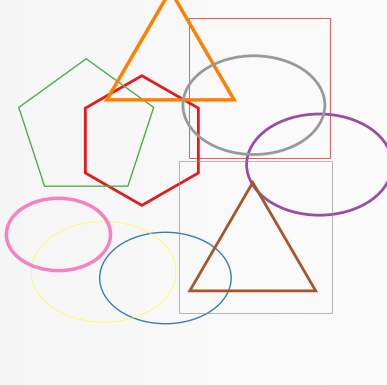[{"shape": "hexagon", "thickness": 2, "radius": 0.84, "center": [0.366, 0.635]}, {"shape": "square", "thickness": 0.5, "radius": 0.91, "center": [0.67, 0.771]}, {"shape": "oval", "thickness": 1, "radius": 0.85, "center": [0.427, 0.278]}, {"shape": "pentagon", "thickness": 1, "radius": 0.91, "center": [0.223, 0.664]}, {"shape": "oval", "thickness": 2, "radius": 0.94, "center": [0.824, 0.572]}, {"shape": "triangle", "thickness": 2.5, "radius": 0.95, "center": [0.44, 0.835]}, {"shape": "oval", "thickness": 0.5, "radius": 0.93, "center": [0.267, 0.294]}, {"shape": "triangle", "thickness": 2, "radius": 0.94, "center": [0.652, 0.338]}, {"shape": "oval", "thickness": 2.5, "radius": 0.67, "center": [0.151, 0.391]}, {"shape": "square", "thickness": 0.5, "radius": 0.99, "center": [0.659, 0.384]}, {"shape": "oval", "thickness": 2, "radius": 0.92, "center": [0.655, 0.727]}]